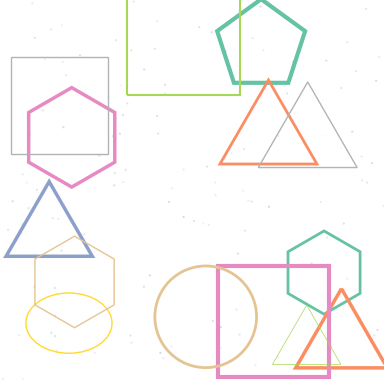[{"shape": "pentagon", "thickness": 3, "radius": 0.6, "center": [0.678, 0.882]}, {"shape": "hexagon", "thickness": 2, "radius": 0.54, "center": [0.842, 0.292]}, {"shape": "triangle", "thickness": 2.5, "radius": 0.69, "center": [0.887, 0.113]}, {"shape": "triangle", "thickness": 2, "radius": 0.73, "center": [0.697, 0.647]}, {"shape": "triangle", "thickness": 2.5, "radius": 0.65, "center": [0.128, 0.399]}, {"shape": "square", "thickness": 3, "radius": 0.72, "center": [0.711, 0.164]}, {"shape": "hexagon", "thickness": 2.5, "radius": 0.65, "center": [0.186, 0.643]}, {"shape": "triangle", "thickness": 0.5, "radius": 0.51, "center": [0.797, 0.105]}, {"shape": "square", "thickness": 1.5, "radius": 0.73, "center": [0.477, 0.9]}, {"shape": "oval", "thickness": 1, "radius": 0.56, "center": [0.179, 0.161]}, {"shape": "circle", "thickness": 2, "radius": 0.66, "center": [0.534, 0.177]}, {"shape": "hexagon", "thickness": 1, "radius": 0.59, "center": [0.194, 0.268]}, {"shape": "triangle", "thickness": 1, "radius": 0.74, "center": [0.799, 0.639]}, {"shape": "square", "thickness": 1, "radius": 0.63, "center": [0.154, 0.726]}]